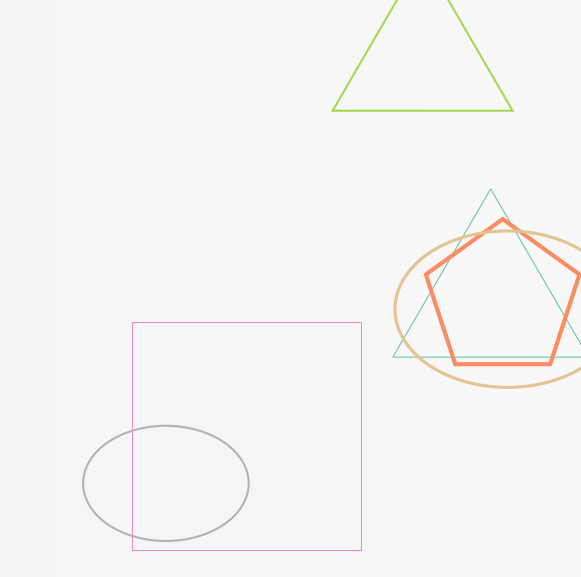[{"shape": "triangle", "thickness": 0.5, "radius": 0.97, "center": [0.844, 0.478]}, {"shape": "pentagon", "thickness": 2, "radius": 0.69, "center": [0.865, 0.481]}, {"shape": "square", "thickness": 0.5, "radius": 0.99, "center": [0.424, 0.243]}, {"shape": "triangle", "thickness": 1, "radius": 0.89, "center": [0.727, 0.897]}, {"shape": "oval", "thickness": 1.5, "radius": 0.97, "center": [0.873, 0.464]}, {"shape": "oval", "thickness": 1, "radius": 0.71, "center": [0.285, 0.162]}]